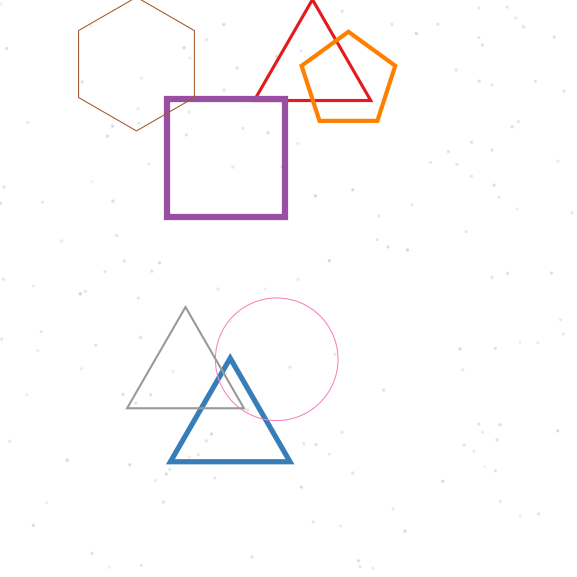[{"shape": "triangle", "thickness": 1.5, "radius": 0.58, "center": [0.541, 0.883]}, {"shape": "triangle", "thickness": 2.5, "radius": 0.6, "center": [0.399, 0.259]}, {"shape": "square", "thickness": 3, "radius": 0.51, "center": [0.391, 0.725]}, {"shape": "pentagon", "thickness": 2, "radius": 0.43, "center": [0.603, 0.859]}, {"shape": "hexagon", "thickness": 0.5, "radius": 0.58, "center": [0.236, 0.888]}, {"shape": "circle", "thickness": 0.5, "radius": 0.53, "center": [0.479, 0.377]}, {"shape": "triangle", "thickness": 1, "radius": 0.58, "center": [0.321, 0.351]}]